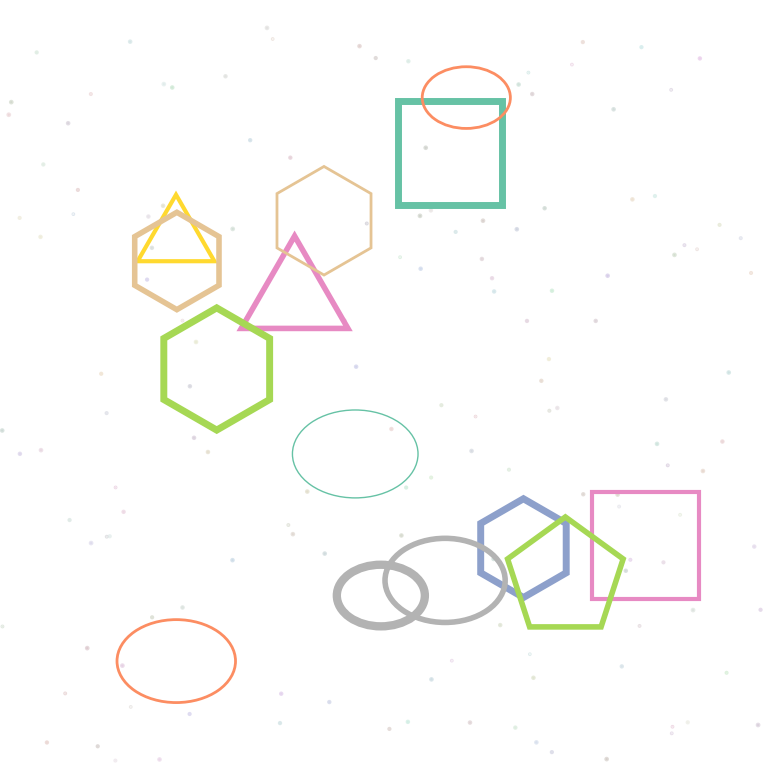[{"shape": "oval", "thickness": 0.5, "radius": 0.41, "center": [0.461, 0.41]}, {"shape": "square", "thickness": 2.5, "radius": 0.34, "center": [0.585, 0.801]}, {"shape": "oval", "thickness": 1, "radius": 0.38, "center": [0.229, 0.141]}, {"shape": "oval", "thickness": 1, "radius": 0.29, "center": [0.606, 0.873]}, {"shape": "hexagon", "thickness": 2.5, "radius": 0.32, "center": [0.68, 0.288]}, {"shape": "triangle", "thickness": 2, "radius": 0.4, "center": [0.383, 0.613]}, {"shape": "square", "thickness": 1.5, "radius": 0.35, "center": [0.838, 0.291]}, {"shape": "hexagon", "thickness": 2.5, "radius": 0.4, "center": [0.281, 0.521]}, {"shape": "pentagon", "thickness": 2, "radius": 0.39, "center": [0.734, 0.25]}, {"shape": "triangle", "thickness": 1.5, "radius": 0.29, "center": [0.229, 0.69]}, {"shape": "hexagon", "thickness": 2, "radius": 0.32, "center": [0.23, 0.661]}, {"shape": "hexagon", "thickness": 1, "radius": 0.35, "center": [0.421, 0.713]}, {"shape": "oval", "thickness": 2, "radius": 0.39, "center": [0.578, 0.246]}, {"shape": "oval", "thickness": 3, "radius": 0.29, "center": [0.495, 0.227]}]